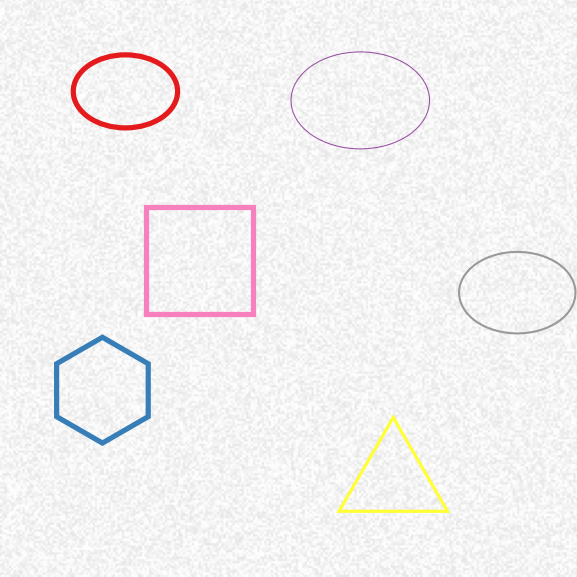[{"shape": "oval", "thickness": 2.5, "radius": 0.45, "center": [0.217, 0.841]}, {"shape": "hexagon", "thickness": 2.5, "radius": 0.46, "center": [0.177, 0.324]}, {"shape": "oval", "thickness": 0.5, "radius": 0.6, "center": [0.624, 0.825]}, {"shape": "triangle", "thickness": 1.5, "radius": 0.54, "center": [0.681, 0.168]}, {"shape": "square", "thickness": 2.5, "radius": 0.46, "center": [0.346, 0.548]}, {"shape": "oval", "thickness": 1, "radius": 0.5, "center": [0.896, 0.492]}]